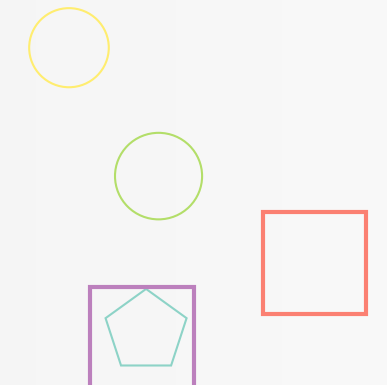[{"shape": "pentagon", "thickness": 1.5, "radius": 0.55, "center": [0.377, 0.14]}, {"shape": "square", "thickness": 3, "radius": 0.66, "center": [0.811, 0.316]}, {"shape": "circle", "thickness": 1.5, "radius": 0.56, "center": [0.409, 0.543]}, {"shape": "square", "thickness": 3, "radius": 0.67, "center": [0.367, 0.12]}, {"shape": "circle", "thickness": 1.5, "radius": 0.51, "center": [0.178, 0.876]}]